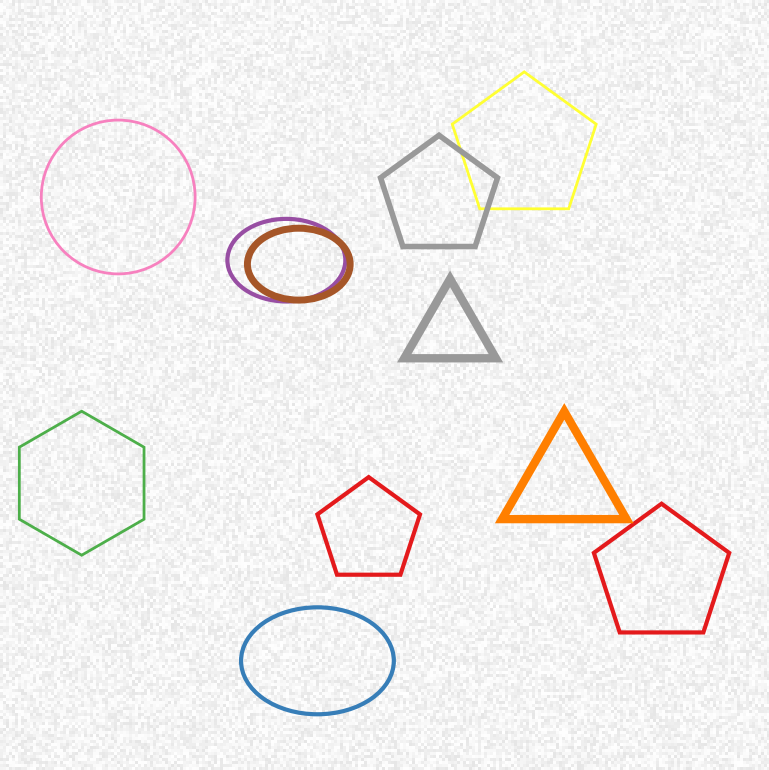[{"shape": "pentagon", "thickness": 1.5, "radius": 0.35, "center": [0.479, 0.31]}, {"shape": "pentagon", "thickness": 1.5, "radius": 0.46, "center": [0.859, 0.253]}, {"shape": "oval", "thickness": 1.5, "radius": 0.5, "center": [0.412, 0.142]}, {"shape": "hexagon", "thickness": 1, "radius": 0.47, "center": [0.106, 0.372]}, {"shape": "oval", "thickness": 1.5, "radius": 0.38, "center": [0.372, 0.662]}, {"shape": "triangle", "thickness": 3, "radius": 0.47, "center": [0.733, 0.372]}, {"shape": "pentagon", "thickness": 1, "radius": 0.49, "center": [0.681, 0.808]}, {"shape": "oval", "thickness": 2.5, "radius": 0.33, "center": [0.388, 0.657]}, {"shape": "circle", "thickness": 1, "radius": 0.5, "center": [0.154, 0.744]}, {"shape": "triangle", "thickness": 3, "radius": 0.34, "center": [0.585, 0.569]}, {"shape": "pentagon", "thickness": 2, "radius": 0.4, "center": [0.57, 0.744]}]